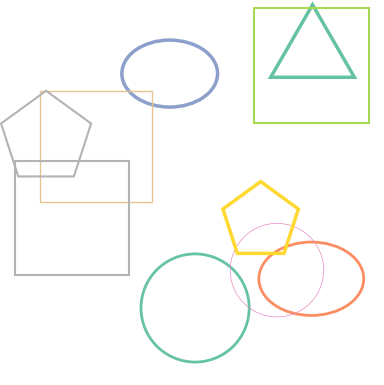[{"shape": "circle", "thickness": 2, "radius": 0.7, "center": [0.507, 0.2]}, {"shape": "triangle", "thickness": 2.5, "radius": 0.63, "center": [0.812, 0.862]}, {"shape": "oval", "thickness": 2, "radius": 0.68, "center": [0.809, 0.276]}, {"shape": "oval", "thickness": 2.5, "radius": 0.62, "center": [0.441, 0.809]}, {"shape": "circle", "thickness": 0.5, "radius": 0.61, "center": [0.719, 0.298]}, {"shape": "square", "thickness": 1.5, "radius": 0.75, "center": [0.81, 0.83]}, {"shape": "pentagon", "thickness": 2.5, "radius": 0.52, "center": [0.677, 0.425]}, {"shape": "square", "thickness": 1, "radius": 0.72, "center": [0.249, 0.619]}, {"shape": "pentagon", "thickness": 1.5, "radius": 0.61, "center": [0.12, 0.641]}, {"shape": "square", "thickness": 1.5, "radius": 0.74, "center": [0.187, 0.434]}]